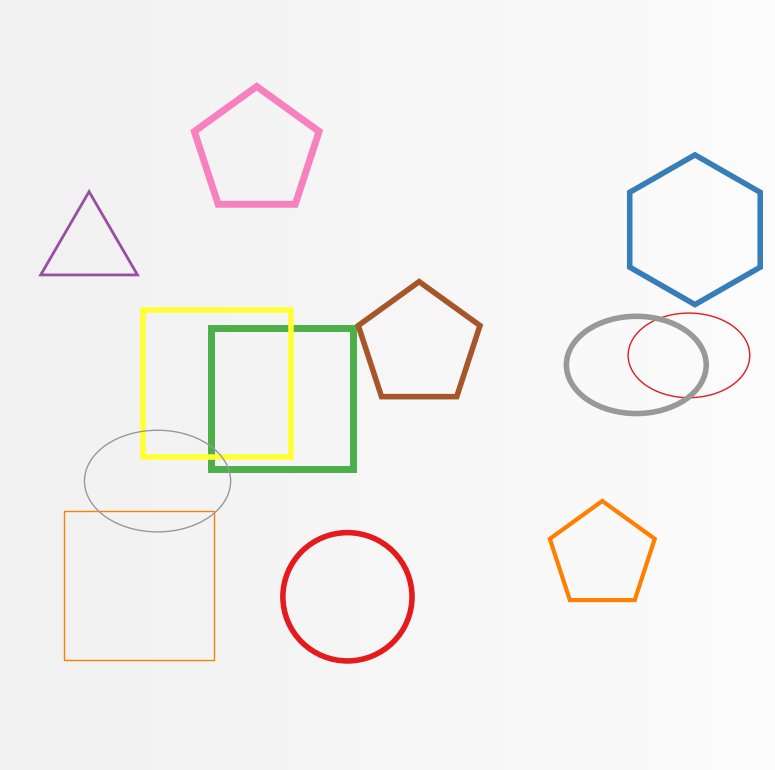[{"shape": "circle", "thickness": 2, "radius": 0.42, "center": [0.448, 0.225]}, {"shape": "oval", "thickness": 0.5, "radius": 0.39, "center": [0.889, 0.538]}, {"shape": "hexagon", "thickness": 2, "radius": 0.49, "center": [0.897, 0.702]}, {"shape": "square", "thickness": 2.5, "radius": 0.46, "center": [0.364, 0.482]}, {"shape": "triangle", "thickness": 1, "radius": 0.36, "center": [0.115, 0.679]}, {"shape": "pentagon", "thickness": 1.5, "radius": 0.36, "center": [0.777, 0.278]}, {"shape": "square", "thickness": 0.5, "radius": 0.48, "center": [0.179, 0.239]}, {"shape": "square", "thickness": 2, "radius": 0.48, "center": [0.28, 0.502]}, {"shape": "pentagon", "thickness": 2, "radius": 0.41, "center": [0.541, 0.552]}, {"shape": "pentagon", "thickness": 2.5, "radius": 0.42, "center": [0.331, 0.803]}, {"shape": "oval", "thickness": 0.5, "radius": 0.47, "center": [0.203, 0.375]}, {"shape": "oval", "thickness": 2, "radius": 0.45, "center": [0.821, 0.526]}]